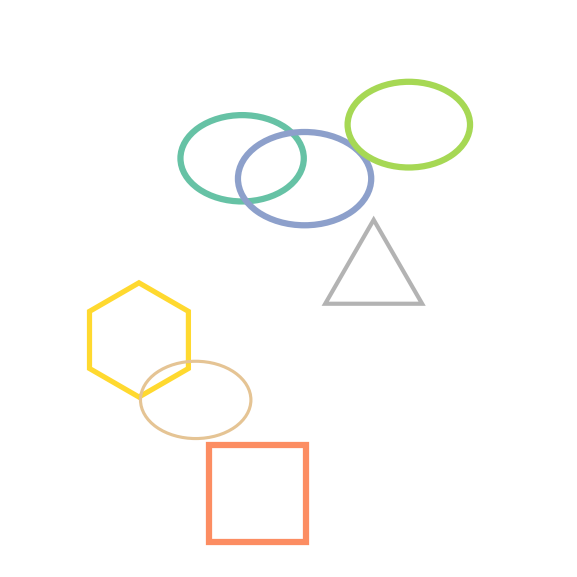[{"shape": "oval", "thickness": 3, "radius": 0.53, "center": [0.419, 0.725]}, {"shape": "square", "thickness": 3, "radius": 0.42, "center": [0.446, 0.145]}, {"shape": "oval", "thickness": 3, "radius": 0.58, "center": [0.527, 0.69]}, {"shape": "oval", "thickness": 3, "radius": 0.53, "center": [0.708, 0.783]}, {"shape": "hexagon", "thickness": 2.5, "radius": 0.49, "center": [0.241, 0.411]}, {"shape": "oval", "thickness": 1.5, "radius": 0.48, "center": [0.339, 0.307]}, {"shape": "triangle", "thickness": 2, "radius": 0.48, "center": [0.647, 0.522]}]